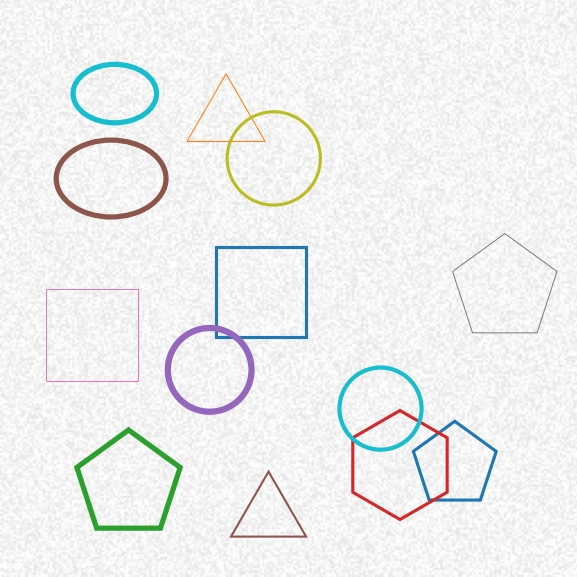[{"shape": "pentagon", "thickness": 1.5, "radius": 0.38, "center": [0.788, 0.194]}, {"shape": "square", "thickness": 1.5, "radius": 0.39, "center": [0.453, 0.493]}, {"shape": "triangle", "thickness": 0.5, "radius": 0.39, "center": [0.391, 0.793]}, {"shape": "pentagon", "thickness": 2.5, "radius": 0.47, "center": [0.223, 0.161]}, {"shape": "hexagon", "thickness": 1.5, "radius": 0.47, "center": [0.693, 0.194]}, {"shape": "circle", "thickness": 3, "radius": 0.36, "center": [0.363, 0.359]}, {"shape": "triangle", "thickness": 1, "radius": 0.38, "center": [0.465, 0.107]}, {"shape": "oval", "thickness": 2.5, "radius": 0.48, "center": [0.192, 0.69]}, {"shape": "square", "thickness": 0.5, "radius": 0.4, "center": [0.159, 0.42]}, {"shape": "pentagon", "thickness": 0.5, "radius": 0.48, "center": [0.874, 0.5]}, {"shape": "circle", "thickness": 1.5, "radius": 0.4, "center": [0.474, 0.725]}, {"shape": "circle", "thickness": 2, "radius": 0.36, "center": [0.659, 0.292]}, {"shape": "oval", "thickness": 2.5, "radius": 0.36, "center": [0.199, 0.837]}]